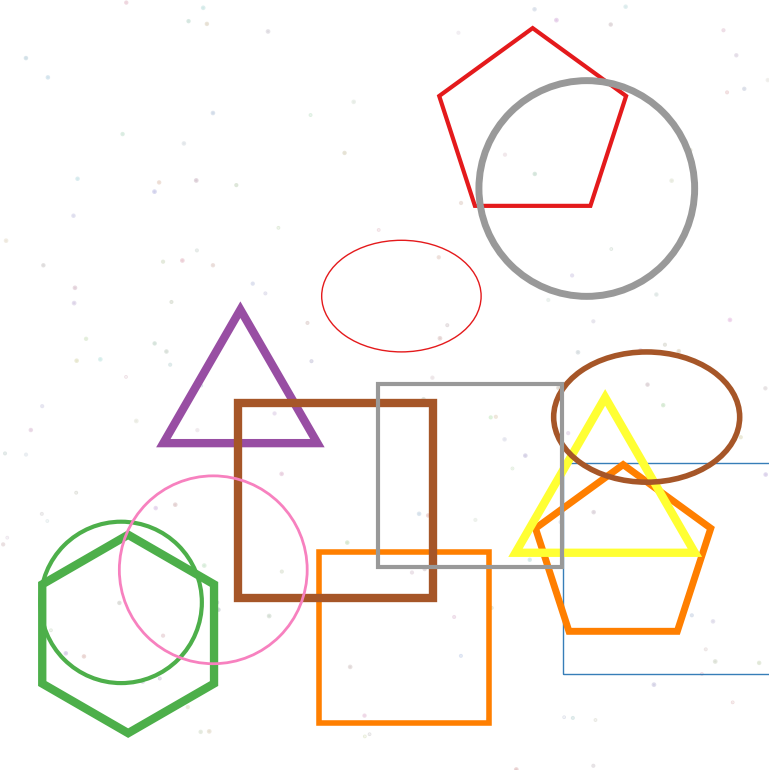[{"shape": "pentagon", "thickness": 1.5, "radius": 0.64, "center": [0.692, 0.836]}, {"shape": "oval", "thickness": 0.5, "radius": 0.52, "center": [0.521, 0.615]}, {"shape": "square", "thickness": 0.5, "radius": 0.69, "center": [0.868, 0.262]}, {"shape": "hexagon", "thickness": 3, "radius": 0.64, "center": [0.166, 0.177]}, {"shape": "circle", "thickness": 1.5, "radius": 0.52, "center": [0.157, 0.218]}, {"shape": "triangle", "thickness": 3, "radius": 0.58, "center": [0.312, 0.482]}, {"shape": "square", "thickness": 2, "radius": 0.55, "center": [0.525, 0.172]}, {"shape": "pentagon", "thickness": 2.5, "radius": 0.6, "center": [0.809, 0.277]}, {"shape": "triangle", "thickness": 3, "radius": 0.67, "center": [0.786, 0.349]}, {"shape": "oval", "thickness": 2, "radius": 0.6, "center": [0.84, 0.458]}, {"shape": "square", "thickness": 3, "radius": 0.63, "center": [0.436, 0.35]}, {"shape": "circle", "thickness": 1, "radius": 0.61, "center": [0.277, 0.26]}, {"shape": "square", "thickness": 1.5, "radius": 0.6, "center": [0.611, 0.382]}, {"shape": "circle", "thickness": 2.5, "radius": 0.7, "center": [0.762, 0.755]}]